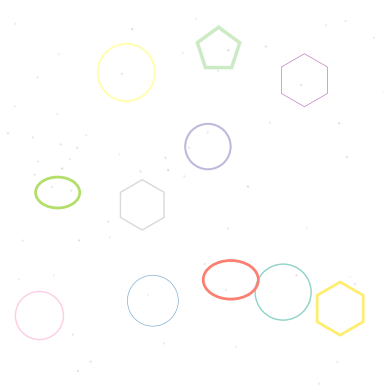[{"shape": "circle", "thickness": 1, "radius": 0.36, "center": [0.735, 0.241]}, {"shape": "circle", "thickness": 1.5, "radius": 0.37, "center": [0.328, 0.812]}, {"shape": "circle", "thickness": 1.5, "radius": 0.29, "center": [0.54, 0.619]}, {"shape": "oval", "thickness": 2, "radius": 0.36, "center": [0.599, 0.273]}, {"shape": "circle", "thickness": 0.5, "radius": 0.33, "center": [0.397, 0.219]}, {"shape": "oval", "thickness": 2, "radius": 0.29, "center": [0.15, 0.5]}, {"shape": "circle", "thickness": 1, "radius": 0.31, "center": [0.102, 0.18]}, {"shape": "hexagon", "thickness": 1, "radius": 0.33, "center": [0.369, 0.468]}, {"shape": "hexagon", "thickness": 0.5, "radius": 0.34, "center": [0.791, 0.792]}, {"shape": "pentagon", "thickness": 2.5, "radius": 0.29, "center": [0.568, 0.871]}, {"shape": "hexagon", "thickness": 2, "radius": 0.34, "center": [0.883, 0.198]}]